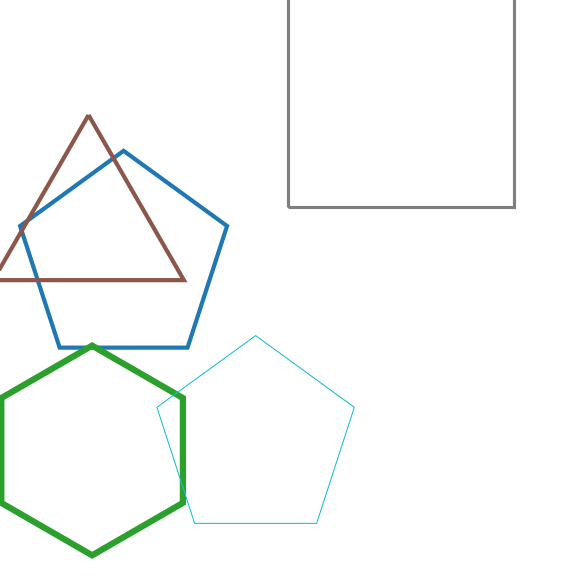[{"shape": "pentagon", "thickness": 2, "radius": 0.94, "center": [0.214, 0.55]}, {"shape": "hexagon", "thickness": 3, "radius": 0.91, "center": [0.16, 0.219]}, {"shape": "triangle", "thickness": 2, "radius": 0.95, "center": [0.153, 0.609]}, {"shape": "square", "thickness": 1.5, "radius": 0.98, "center": [0.694, 0.836]}, {"shape": "pentagon", "thickness": 0.5, "radius": 0.9, "center": [0.443, 0.238]}]